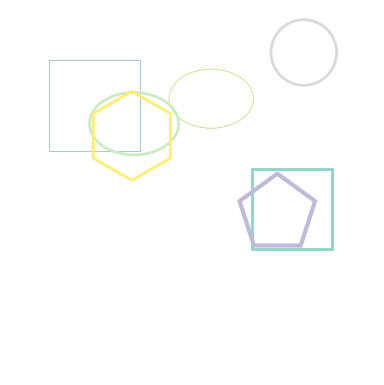[{"shape": "square", "thickness": 2, "radius": 0.52, "center": [0.759, 0.457]}, {"shape": "pentagon", "thickness": 3, "radius": 0.52, "center": [0.72, 0.446]}, {"shape": "square", "thickness": 0.5, "radius": 0.59, "center": [0.245, 0.726]}, {"shape": "oval", "thickness": 0.5, "radius": 0.55, "center": [0.549, 0.744]}, {"shape": "circle", "thickness": 2, "radius": 0.43, "center": [0.789, 0.864]}, {"shape": "oval", "thickness": 2, "radius": 0.58, "center": [0.348, 0.679]}, {"shape": "hexagon", "thickness": 2, "radius": 0.58, "center": [0.342, 0.647]}]